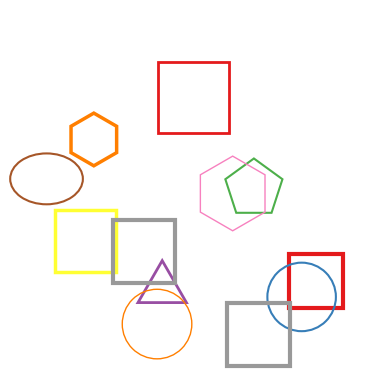[{"shape": "square", "thickness": 3, "radius": 0.35, "center": [0.82, 0.27]}, {"shape": "square", "thickness": 2, "radius": 0.46, "center": [0.503, 0.746]}, {"shape": "circle", "thickness": 1.5, "radius": 0.44, "center": [0.783, 0.229]}, {"shape": "pentagon", "thickness": 1.5, "radius": 0.39, "center": [0.659, 0.51]}, {"shape": "triangle", "thickness": 2, "radius": 0.36, "center": [0.421, 0.25]}, {"shape": "hexagon", "thickness": 2.5, "radius": 0.34, "center": [0.244, 0.638]}, {"shape": "circle", "thickness": 1, "radius": 0.45, "center": [0.408, 0.158]}, {"shape": "square", "thickness": 2.5, "radius": 0.4, "center": [0.222, 0.374]}, {"shape": "oval", "thickness": 1.5, "radius": 0.47, "center": [0.121, 0.535]}, {"shape": "hexagon", "thickness": 1, "radius": 0.48, "center": [0.604, 0.498]}, {"shape": "square", "thickness": 3, "radius": 0.41, "center": [0.671, 0.132]}, {"shape": "square", "thickness": 3, "radius": 0.4, "center": [0.375, 0.347]}]